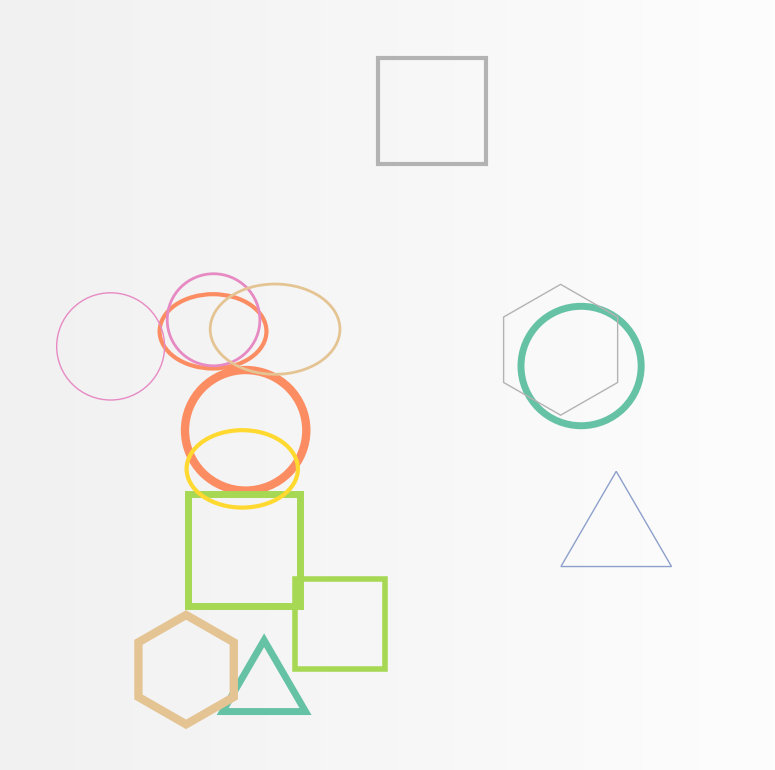[{"shape": "circle", "thickness": 2.5, "radius": 0.39, "center": [0.75, 0.525]}, {"shape": "triangle", "thickness": 2.5, "radius": 0.31, "center": [0.341, 0.107]}, {"shape": "oval", "thickness": 1.5, "radius": 0.34, "center": [0.275, 0.57]}, {"shape": "circle", "thickness": 3, "radius": 0.39, "center": [0.317, 0.441]}, {"shape": "triangle", "thickness": 0.5, "radius": 0.41, "center": [0.795, 0.305]}, {"shape": "circle", "thickness": 1, "radius": 0.3, "center": [0.276, 0.585]}, {"shape": "circle", "thickness": 0.5, "radius": 0.35, "center": [0.143, 0.55]}, {"shape": "square", "thickness": 2.5, "radius": 0.36, "center": [0.315, 0.286]}, {"shape": "square", "thickness": 2, "radius": 0.29, "center": [0.439, 0.19]}, {"shape": "oval", "thickness": 1.5, "radius": 0.36, "center": [0.313, 0.391]}, {"shape": "hexagon", "thickness": 3, "radius": 0.36, "center": [0.24, 0.13]}, {"shape": "oval", "thickness": 1, "radius": 0.42, "center": [0.355, 0.573]}, {"shape": "hexagon", "thickness": 0.5, "radius": 0.42, "center": [0.723, 0.546]}, {"shape": "square", "thickness": 1.5, "radius": 0.35, "center": [0.557, 0.856]}]